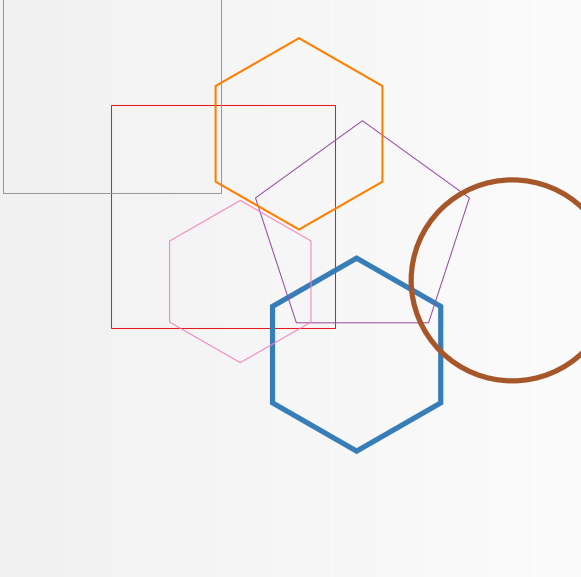[{"shape": "square", "thickness": 0.5, "radius": 0.96, "center": [0.384, 0.624]}, {"shape": "hexagon", "thickness": 2.5, "radius": 0.84, "center": [0.614, 0.385]}, {"shape": "pentagon", "thickness": 0.5, "radius": 0.97, "center": [0.624, 0.597]}, {"shape": "hexagon", "thickness": 1, "radius": 0.83, "center": [0.514, 0.767]}, {"shape": "circle", "thickness": 2.5, "radius": 0.87, "center": [0.881, 0.514]}, {"shape": "hexagon", "thickness": 0.5, "radius": 0.7, "center": [0.413, 0.512]}, {"shape": "square", "thickness": 0.5, "radius": 0.94, "center": [0.192, 0.852]}]